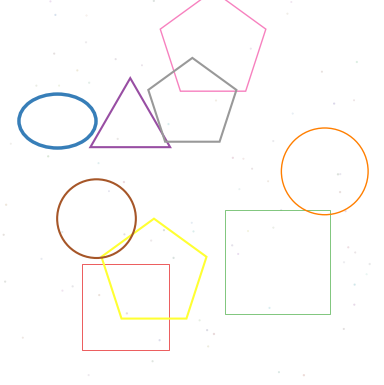[{"shape": "square", "thickness": 0.5, "radius": 0.56, "center": [0.326, 0.203]}, {"shape": "oval", "thickness": 2.5, "radius": 0.5, "center": [0.149, 0.686]}, {"shape": "square", "thickness": 0.5, "radius": 0.68, "center": [0.721, 0.32]}, {"shape": "triangle", "thickness": 1.5, "radius": 0.6, "center": [0.338, 0.678]}, {"shape": "circle", "thickness": 1, "radius": 0.56, "center": [0.843, 0.555]}, {"shape": "pentagon", "thickness": 1.5, "radius": 0.72, "center": [0.4, 0.289]}, {"shape": "circle", "thickness": 1.5, "radius": 0.51, "center": [0.251, 0.432]}, {"shape": "pentagon", "thickness": 1, "radius": 0.72, "center": [0.553, 0.88]}, {"shape": "pentagon", "thickness": 1.5, "radius": 0.6, "center": [0.5, 0.729]}]